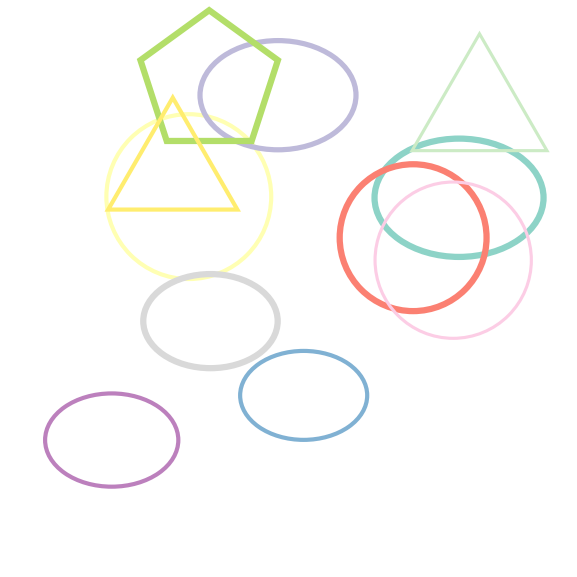[{"shape": "oval", "thickness": 3, "radius": 0.73, "center": [0.795, 0.657]}, {"shape": "circle", "thickness": 2, "radius": 0.71, "center": [0.327, 0.659]}, {"shape": "oval", "thickness": 2.5, "radius": 0.68, "center": [0.481, 0.834]}, {"shape": "circle", "thickness": 3, "radius": 0.64, "center": [0.715, 0.588]}, {"shape": "oval", "thickness": 2, "radius": 0.55, "center": [0.526, 0.314]}, {"shape": "pentagon", "thickness": 3, "radius": 0.63, "center": [0.362, 0.856]}, {"shape": "circle", "thickness": 1.5, "radius": 0.68, "center": [0.785, 0.549]}, {"shape": "oval", "thickness": 3, "radius": 0.58, "center": [0.364, 0.443]}, {"shape": "oval", "thickness": 2, "radius": 0.58, "center": [0.193, 0.237]}, {"shape": "triangle", "thickness": 1.5, "radius": 0.67, "center": [0.83, 0.806]}, {"shape": "triangle", "thickness": 2, "radius": 0.65, "center": [0.299, 0.701]}]